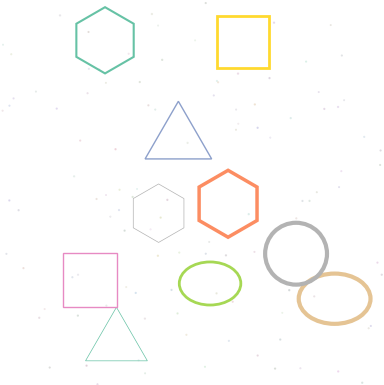[{"shape": "triangle", "thickness": 0.5, "radius": 0.46, "center": [0.302, 0.109]}, {"shape": "hexagon", "thickness": 1.5, "radius": 0.43, "center": [0.273, 0.895]}, {"shape": "hexagon", "thickness": 2.5, "radius": 0.43, "center": [0.592, 0.471]}, {"shape": "triangle", "thickness": 1, "radius": 0.5, "center": [0.463, 0.637]}, {"shape": "square", "thickness": 1, "radius": 0.35, "center": [0.233, 0.272]}, {"shape": "oval", "thickness": 2, "radius": 0.4, "center": [0.546, 0.264]}, {"shape": "square", "thickness": 2, "radius": 0.34, "center": [0.631, 0.891]}, {"shape": "oval", "thickness": 3, "radius": 0.47, "center": [0.869, 0.224]}, {"shape": "circle", "thickness": 3, "radius": 0.4, "center": [0.769, 0.341]}, {"shape": "hexagon", "thickness": 0.5, "radius": 0.38, "center": [0.412, 0.446]}]